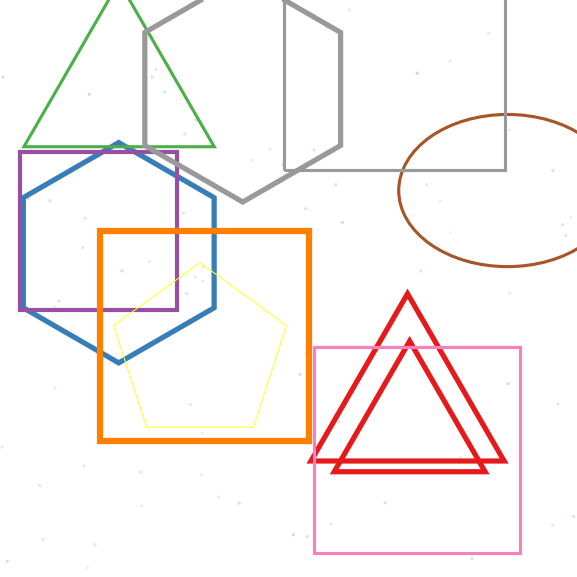[{"shape": "triangle", "thickness": 2.5, "radius": 0.75, "center": [0.709, 0.258]}, {"shape": "triangle", "thickness": 2.5, "radius": 0.97, "center": [0.706, 0.297]}, {"shape": "hexagon", "thickness": 2.5, "radius": 0.95, "center": [0.206, 0.562]}, {"shape": "triangle", "thickness": 1.5, "radius": 0.95, "center": [0.206, 0.84]}, {"shape": "square", "thickness": 2, "radius": 0.68, "center": [0.171, 0.599]}, {"shape": "square", "thickness": 3, "radius": 0.91, "center": [0.354, 0.417]}, {"shape": "pentagon", "thickness": 0.5, "radius": 0.79, "center": [0.346, 0.387]}, {"shape": "oval", "thickness": 1.5, "radius": 0.94, "center": [0.879, 0.669]}, {"shape": "square", "thickness": 1.5, "radius": 0.89, "center": [0.722, 0.219]}, {"shape": "hexagon", "thickness": 2.5, "radius": 0.98, "center": [0.42, 0.845]}, {"shape": "square", "thickness": 1.5, "radius": 0.96, "center": [0.683, 0.895]}]